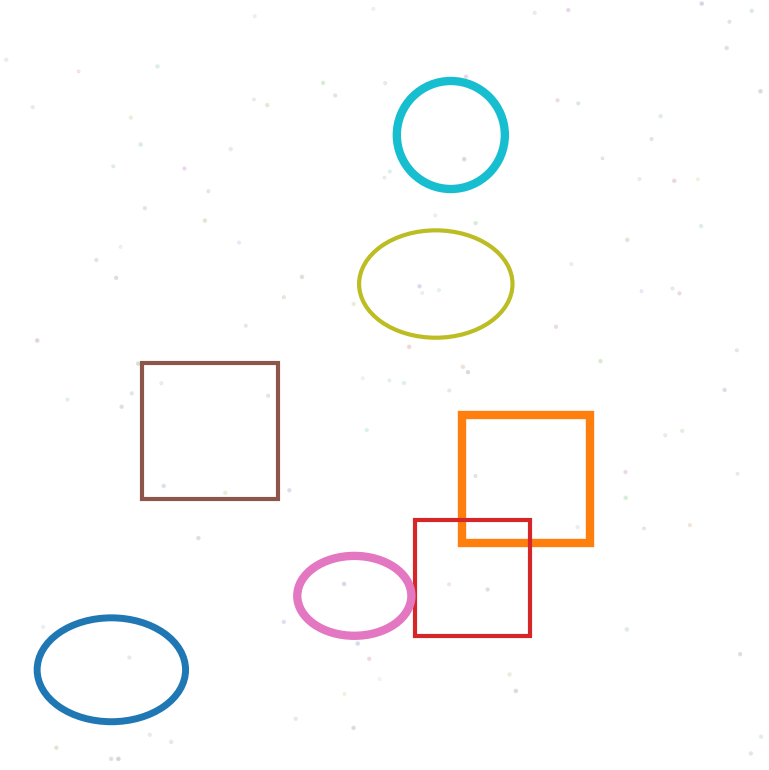[{"shape": "oval", "thickness": 2.5, "radius": 0.48, "center": [0.145, 0.13]}, {"shape": "square", "thickness": 3, "radius": 0.42, "center": [0.683, 0.378]}, {"shape": "square", "thickness": 1.5, "radius": 0.37, "center": [0.614, 0.249]}, {"shape": "square", "thickness": 1.5, "radius": 0.44, "center": [0.273, 0.44]}, {"shape": "oval", "thickness": 3, "radius": 0.37, "center": [0.46, 0.226]}, {"shape": "oval", "thickness": 1.5, "radius": 0.5, "center": [0.566, 0.631]}, {"shape": "circle", "thickness": 3, "radius": 0.35, "center": [0.586, 0.825]}]